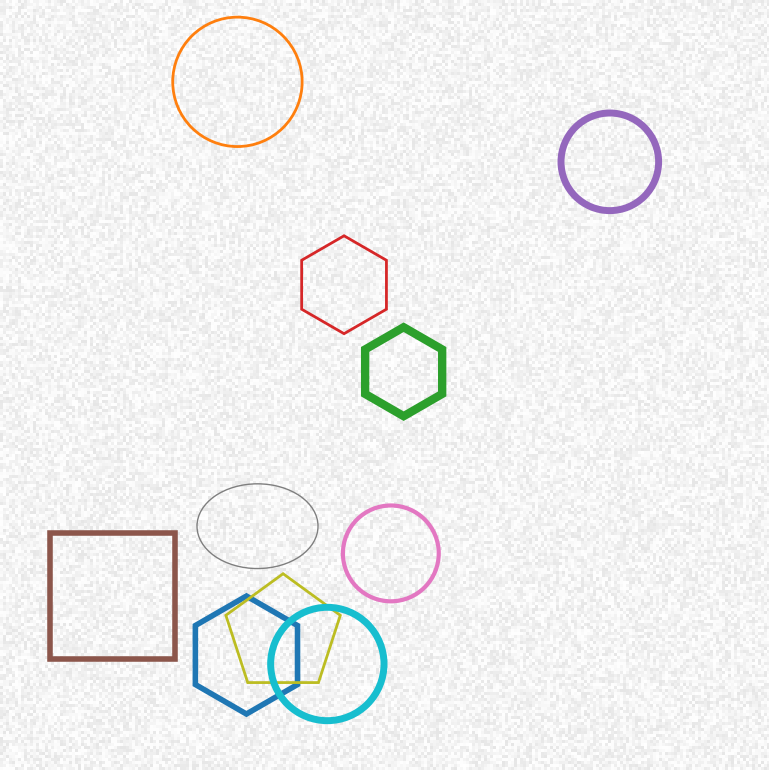[{"shape": "hexagon", "thickness": 2, "radius": 0.38, "center": [0.32, 0.149]}, {"shape": "circle", "thickness": 1, "radius": 0.42, "center": [0.308, 0.894]}, {"shape": "hexagon", "thickness": 3, "radius": 0.29, "center": [0.524, 0.517]}, {"shape": "hexagon", "thickness": 1, "radius": 0.32, "center": [0.447, 0.63]}, {"shape": "circle", "thickness": 2.5, "radius": 0.32, "center": [0.792, 0.79]}, {"shape": "square", "thickness": 2, "radius": 0.41, "center": [0.146, 0.226]}, {"shape": "circle", "thickness": 1.5, "radius": 0.31, "center": [0.508, 0.281]}, {"shape": "oval", "thickness": 0.5, "radius": 0.39, "center": [0.334, 0.317]}, {"shape": "pentagon", "thickness": 1, "radius": 0.39, "center": [0.368, 0.177]}, {"shape": "circle", "thickness": 2.5, "radius": 0.37, "center": [0.425, 0.138]}]